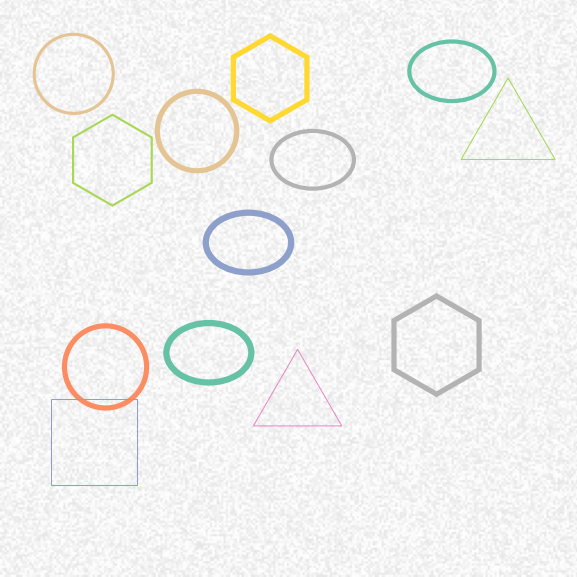[{"shape": "oval", "thickness": 2, "radius": 0.37, "center": [0.783, 0.876]}, {"shape": "oval", "thickness": 3, "radius": 0.37, "center": [0.362, 0.388]}, {"shape": "circle", "thickness": 2.5, "radius": 0.36, "center": [0.183, 0.364]}, {"shape": "oval", "thickness": 3, "radius": 0.37, "center": [0.43, 0.579]}, {"shape": "square", "thickness": 0.5, "radius": 0.37, "center": [0.163, 0.234]}, {"shape": "triangle", "thickness": 0.5, "radius": 0.44, "center": [0.515, 0.306]}, {"shape": "hexagon", "thickness": 1, "radius": 0.39, "center": [0.195, 0.722]}, {"shape": "triangle", "thickness": 0.5, "radius": 0.47, "center": [0.88, 0.77]}, {"shape": "hexagon", "thickness": 2.5, "radius": 0.37, "center": [0.468, 0.863]}, {"shape": "circle", "thickness": 2.5, "radius": 0.34, "center": [0.341, 0.772]}, {"shape": "circle", "thickness": 1.5, "radius": 0.34, "center": [0.128, 0.871]}, {"shape": "oval", "thickness": 2, "radius": 0.36, "center": [0.541, 0.722]}, {"shape": "hexagon", "thickness": 2.5, "radius": 0.43, "center": [0.756, 0.401]}]